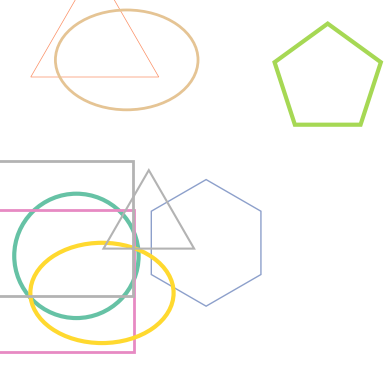[{"shape": "circle", "thickness": 3, "radius": 0.81, "center": [0.198, 0.335]}, {"shape": "triangle", "thickness": 0.5, "radius": 0.96, "center": [0.246, 0.896]}, {"shape": "hexagon", "thickness": 1, "radius": 0.82, "center": [0.535, 0.369]}, {"shape": "square", "thickness": 2, "radius": 0.92, "center": [0.162, 0.27]}, {"shape": "pentagon", "thickness": 3, "radius": 0.73, "center": [0.851, 0.794]}, {"shape": "oval", "thickness": 3, "radius": 0.93, "center": [0.265, 0.239]}, {"shape": "oval", "thickness": 2, "radius": 0.93, "center": [0.329, 0.844]}, {"shape": "triangle", "thickness": 1.5, "radius": 0.68, "center": [0.387, 0.422]}, {"shape": "square", "thickness": 2, "radius": 0.88, "center": [0.17, 0.407]}]